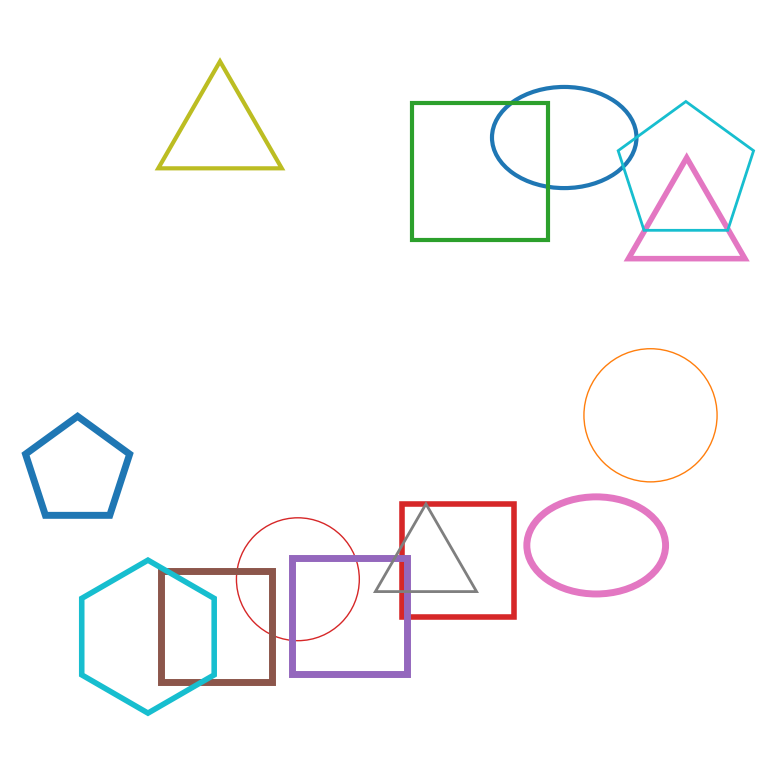[{"shape": "oval", "thickness": 1.5, "radius": 0.47, "center": [0.733, 0.821]}, {"shape": "pentagon", "thickness": 2.5, "radius": 0.36, "center": [0.101, 0.388]}, {"shape": "circle", "thickness": 0.5, "radius": 0.43, "center": [0.845, 0.461]}, {"shape": "square", "thickness": 1.5, "radius": 0.44, "center": [0.623, 0.777]}, {"shape": "square", "thickness": 2, "radius": 0.37, "center": [0.595, 0.272]}, {"shape": "circle", "thickness": 0.5, "radius": 0.4, "center": [0.387, 0.248]}, {"shape": "square", "thickness": 2.5, "radius": 0.37, "center": [0.453, 0.2]}, {"shape": "square", "thickness": 2.5, "radius": 0.36, "center": [0.281, 0.187]}, {"shape": "oval", "thickness": 2.5, "radius": 0.45, "center": [0.774, 0.292]}, {"shape": "triangle", "thickness": 2, "radius": 0.44, "center": [0.892, 0.708]}, {"shape": "triangle", "thickness": 1, "radius": 0.38, "center": [0.553, 0.27]}, {"shape": "triangle", "thickness": 1.5, "radius": 0.46, "center": [0.286, 0.828]}, {"shape": "pentagon", "thickness": 1, "radius": 0.46, "center": [0.891, 0.776]}, {"shape": "hexagon", "thickness": 2, "radius": 0.5, "center": [0.192, 0.173]}]